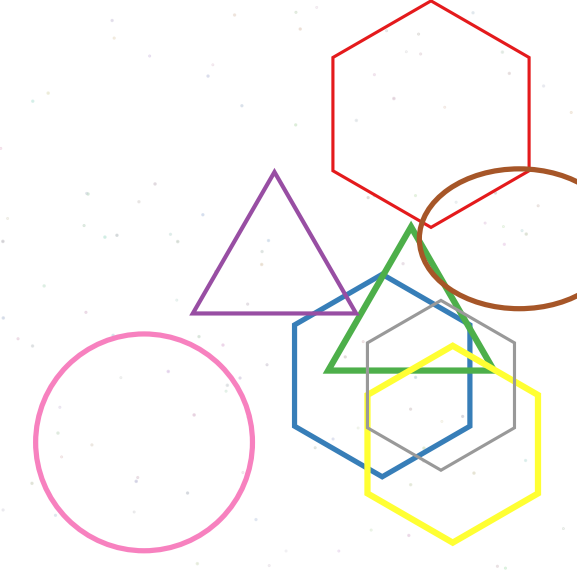[{"shape": "hexagon", "thickness": 1.5, "radius": 0.98, "center": [0.746, 0.802]}, {"shape": "hexagon", "thickness": 2.5, "radius": 0.88, "center": [0.662, 0.349]}, {"shape": "triangle", "thickness": 3, "radius": 0.83, "center": [0.712, 0.44]}, {"shape": "triangle", "thickness": 2, "radius": 0.82, "center": [0.475, 0.538]}, {"shape": "hexagon", "thickness": 3, "radius": 0.85, "center": [0.784, 0.23]}, {"shape": "oval", "thickness": 2.5, "radius": 0.86, "center": [0.899, 0.586]}, {"shape": "circle", "thickness": 2.5, "radius": 0.94, "center": [0.249, 0.233]}, {"shape": "hexagon", "thickness": 1.5, "radius": 0.74, "center": [0.764, 0.332]}]